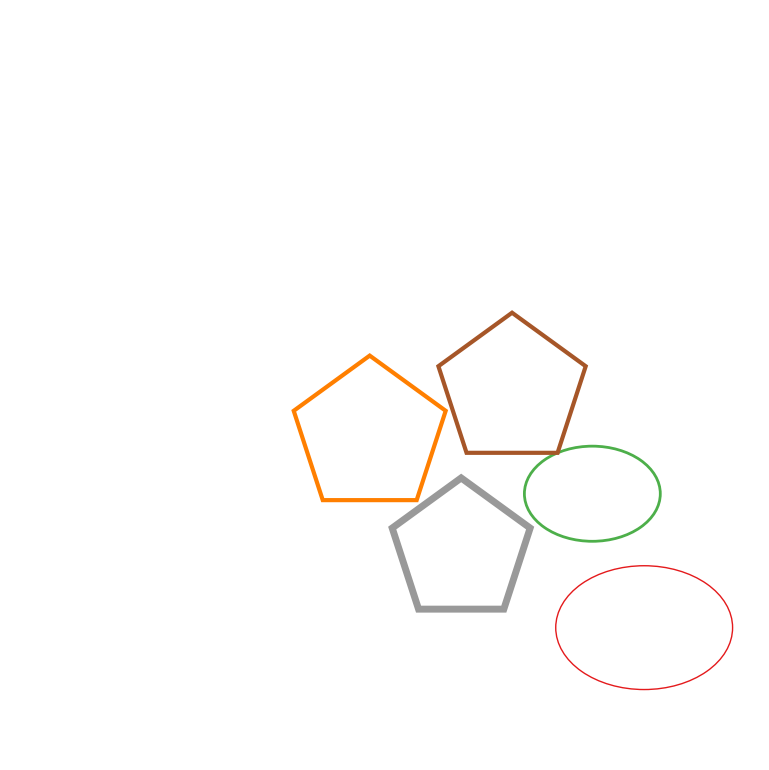[{"shape": "oval", "thickness": 0.5, "radius": 0.57, "center": [0.837, 0.185]}, {"shape": "oval", "thickness": 1, "radius": 0.44, "center": [0.769, 0.359]}, {"shape": "pentagon", "thickness": 1.5, "radius": 0.52, "center": [0.48, 0.434]}, {"shape": "pentagon", "thickness": 1.5, "radius": 0.5, "center": [0.665, 0.493]}, {"shape": "pentagon", "thickness": 2.5, "radius": 0.47, "center": [0.599, 0.285]}]